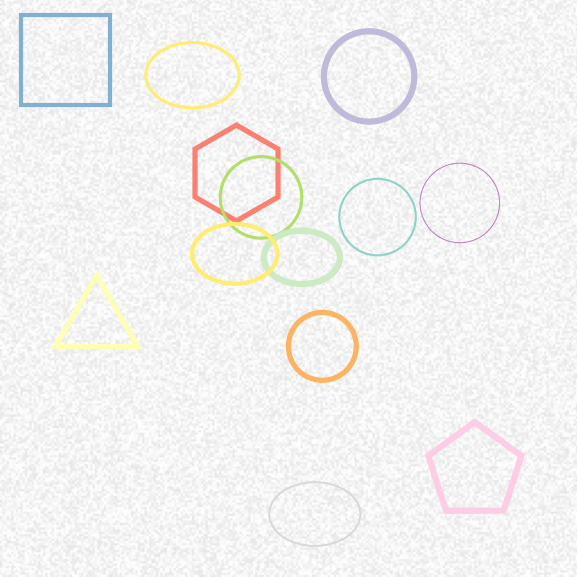[{"shape": "circle", "thickness": 1, "radius": 0.33, "center": [0.654, 0.623]}, {"shape": "triangle", "thickness": 2.5, "radius": 0.41, "center": [0.167, 0.44]}, {"shape": "circle", "thickness": 3, "radius": 0.39, "center": [0.639, 0.867]}, {"shape": "hexagon", "thickness": 2.5, "radius": 0.41, "center": [0.41, 0.7]}, {"shape": "square", "thickness": 2, "radius": 0.39, "center": [0.113, 0.895]}, {"shape": "circle", "thickness": 2.5, "radius": 0.29, "center": [0.558, 0.399]}, {"shape": "circle", "thickness": 1.5, "radius": 0.35, "center": [0.452, 0.657]}, {"shape": "pentagon", "thickness": 3, "radius": 0.42, "center": [0.822, 0.184]}, {"shape": "oval", "thickness": 1, "radius": 0.39, "center": [0.545, 0.109]}, {"shape": "circle", "thickness": 0.5, "radius": 0.34, "center": [0.796, 0.648]}, {"shape": "oval", "thickness": 3, "radius": 0.33, "center": [0.523, 0.553]}, {"shape": "oval", "thickness": 1.5, "radius": 0.4, "center": [0.333, 0.869]}, {"shape": "oval", "thickness": 2, "radius": 0.37, "center": [0.407, 0.56]}]